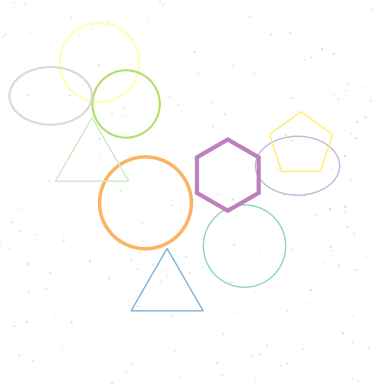[{"shape": "circle", "thickness": 1, "radius": 0.53, "center": [0.635, 0.361]}, {"shape": "circle", "thickness": 1.5, "radius": 0.52, "center": [0.258, 0.837]}, {"shape": "oval", "thickness": 1, "radius": 0.55, "center": [0.773, 0.57]}, {"shape": "triangle", "thickness": 1, "radius": 0.54, "center": [0.434, 0.247]}, {"shape": "circle", "thickness": 2.5, "radius": 0.6, "center": [0.378, 0.473]}, {"shape": "circle", "thickness": 1.5, "radius": 0.44, "center": [0.327, 0.73]}, {"shape": "oval", "thickness": 1.5, "radius": 0.54, "center": [0.132, 0.751]}, {"shape": "hexagon", "thickness": 3, "radius": 0.46, "center": [0.592, 0.545]}, {"shape": "triangle", "thickness": 1, "radius": 0.55, "center": [0.239, 0.584]}, {"shape": "pentagon", "thickness": 1, "radius": 0.43, "center": [0.782, 0.624]}]